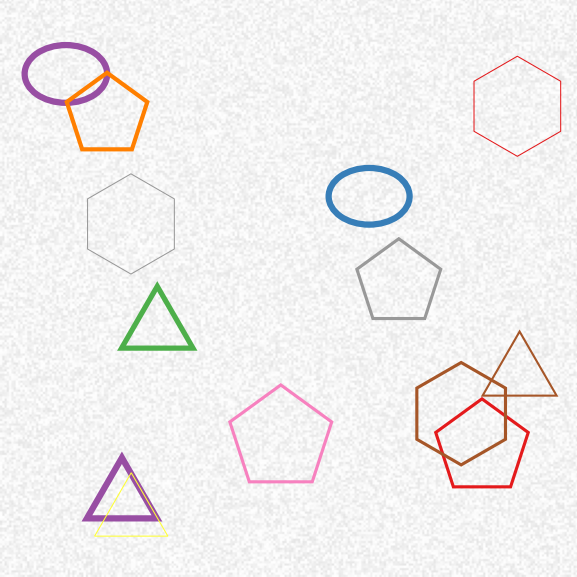[{"shape": "hexagon", "thickness": 0.5, "radius": 0.43, "center": [0.896, 0.815]}, {"shape": "pentagon", "thickness": 1.5, "radius": 0.42, "center": [0.835, 0.224]}, {"shape": "oval", "thickness": 3, "radius": 0.35, "center": [0.639, 0.659]}, {"shape": "triangle", "thickness": 2.5, "radius": 0.36, "center": [0.272, 0.432]}, {"shape": "oval", "thickness": 3, "radius": 0.36, "center": [0.114, 0.871]}, {"shape": "triangle", "thickness": 3, "radius": 0.35, "center": [0.211, 0.137]}, {"shape": "pentagon", "thickness": 2, "radius": 0.37, "center": [0.185, 0.8]}, {"shape": "triangle", "thickness": 0.5, "radius": 0.37, "center": [0.227, 0.107]}, {"shape": "triangle", "thickness": 1, "radius": 0.37, "center": [0.9, 0.351]}, {"shape": "hexagon", "thickness": 1.5, "radius": 0.44, "center": [0.799, 0.283]}, {"shape": "pentagon", "thickness": 1.5, "radius": 0.46, "center": [0.486, 0.24]}, {"shape": "pentagon", "thickness": 1.5, "radius": 0.38, "center": [0.691, 0.509]}, {"shape": "hexagon", "thickness": 0.5, "radius": 0.43, "center": [0.227, 0.611]}]